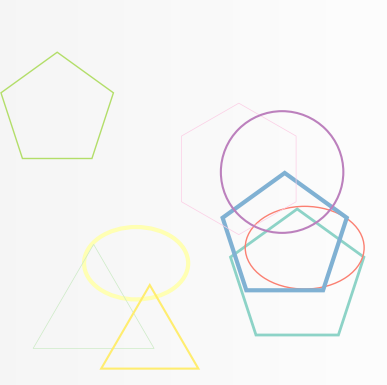[{"shape": "pentagon", "thickness": 2, "radius": 0.9, "center": [0.767, 0.276]}, {"shape": "oval", "thickness": 3, "radius": 0.67, "center": [0.351, 0.316]}, {"shape": "oval", "thickness": 1, "radius": 0.77, "center": [0.786, 0.357]}, {"shape": "pentagon", "thickness": 3, "radius": 0.84, "center": [0.735, 0.382]}, {"shape": "pentagon", "thickness": 1, "radius": 0.76, "center": [0.148, 0.712]}, {"shape": "hexagon", "thickness": 0.5, "radius": 0.85, "center": [0.616, 0.561]}, {"shape": "circle", "thickness": 1.5, "radius": 0.79, "center": [0.728, 0.553]}, {"shape": "triangle", "thickness": 0.5, "radius": 0.9, "center": [0.242, 0.185]}, {"shape": "triangle", "thickness": 1.5, "radius": 0.72, "center": [0.386, 0.115]}]